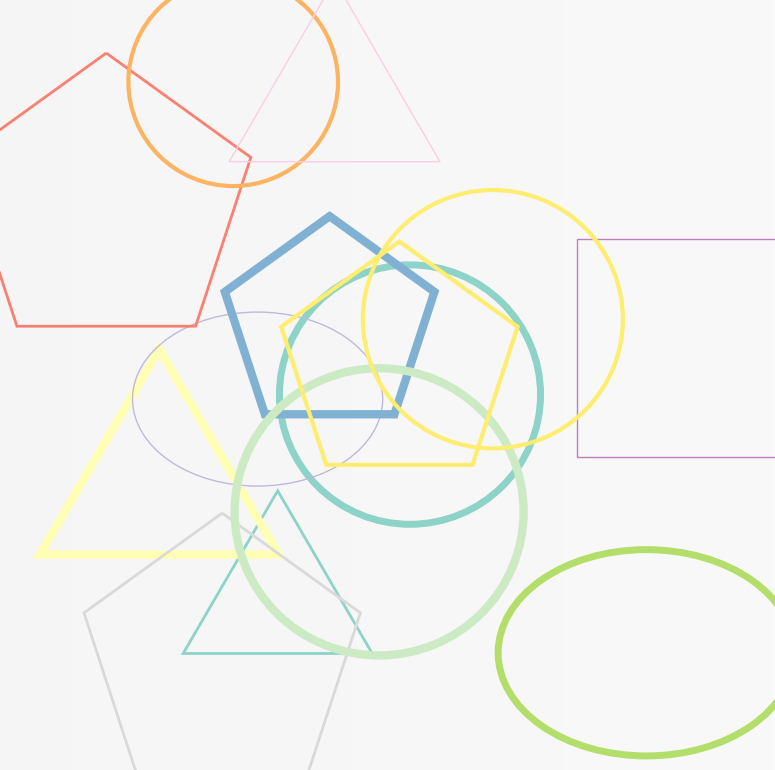[{"shape": "triangle", "thickness": 1, "radius": 0.7, "center": [0.358, 0.222]}, {"shape": "circle", "thickness": 2.5, "radius": 0.84, "center": [0.529, 0.488]}, {"shape": "triangle", "thickness": 3, "radius": 0.89, "center": [0.206, 0.369]}, {"shape": "oval", "thickness": 0.5, "radius": 0.81, "center": [0.332, 0.482]}, {"shape": "pentagon", "thickness": 1, "radius": 0.98, "center": [0.137, 0.735]}, {"shape": "pentagon", "thickness": 3, "radius": 0.71, "center": [0.425, 0.577]}, {"shape": "circle", "thickness": 1.5, "radius": 0.68, "center": [0.301, 0.894]}, {"shape": "oval", "thickness": 2.5, "radius": 0.96, "center": [0.834, 0.152]}, {"shape": "triangle", "thickness": 0.5, "radius": 0.79, "center": [0.432, 0.868]}, {"shape": "pentagon", "thickness": 1, "radius": 0.94, "center": [0.287, 0.146]}, {"shape": "square", "thickness": 0.5, "radius": 0.71, "center": [0.887, 0.548]}, {"shape": "circle", "thickness": 3, "radius": 0.93, "center": [0.489, 0.335]}, {"shape": "circle", "thickness": 1.5, "radius": 0.84, "center": [0.636, 0.585]}, {"shape": "pentagon", "thickness": 1.5, "radius": 0.8, "center": [0.515, 0.526]}]